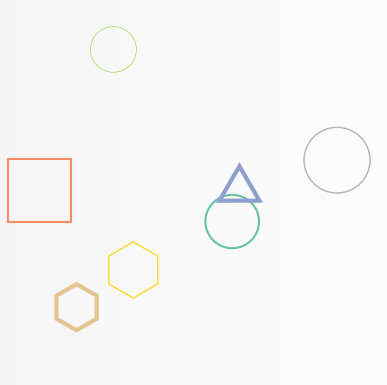[{"shape": "circle", "thickness": 1.5, "radius": 0.35, "center": [0.599, 0.425]}, {"shape": "square", "thickness": 1.5, "radius": 0.41, "center": [0.101, 0.506]}, {"shape": "triangle", "thickness": 3, "radius": 0.3, "center": [0.618, 0.509]}, {"shape": "circle", "thickness": 0.5, "radius": 0.3, "center": [0.293, 0.872]}, {"shape": "hexagon", "thickness": 1, "radius": 0.36, "center": [0.344, 0.299]}, {"shape": "hexagon", "thickness": 3, "radius": 0.3, "center": [0.198, 0.202]}, {"shape": "circle", "thickness": 1, "radius": 0.43, "center": [0.87, 0.584]}]